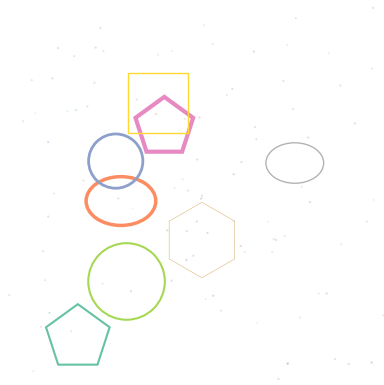[{"shape": "pentagon", "thickness": 1.5, "radius": 0.43, "center": [0.202, 0.123]}, {"shape": "oval", "thickness": 2.5, "radius": 0.45, "center": [0.314, 0.478]}, {"shape": "circle", "thickness": 2, "radius": 0.35, "center": [0.301, 0.582]}, {"shape": "pentagon", "thickness": 3, "radius": 0.39, "center": [0.427, 0.67]}, {"shape": "circle", "thickness": 1.5, "radius": 0.5, "center": [0.329, 0.269]}, {"shape": "square", "thickness": 1, "radius": 0.39, "center": [0.411, 0.733]}, {"shape": "hexagon", "thickness": 0.5, "radius": 0.49, "center": [0.524, 0.377]}, {"shape": "oval", "thickness": 1, "radius": 0.38, "center": [0.766, 0.577]}]